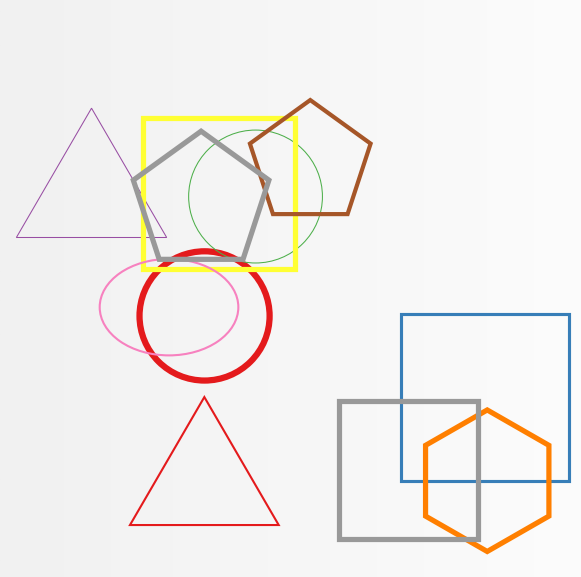[{"shape": "circle", "thickness": 3, "radius": 0.56, "center": [0.352, 0.452]}, {"shape": "triangle", "thickness": 1, "radius": 0.74, "center": [0.352, 0.164]}, {"shape": "square", "thickness": 1.5, "radius": 0.72, "center": [0.834, 0.311]}, {"shape": "circle", "thickness": 0.5, "radius": 0.58, "center": [0.44, 0.659]}, {"shape": "triangle", "thickness": 0.5, "radius": 0.75, "center": [0.157, 0.663]}, {"shape": "hexagon", "thickness": 2.5, "radius": 0.61, "center": [0.838, 0.167]}, {"shape": "square", "thickness": 2.5, "radius": 0.65, "center": [0.377, 0.665]}, {"shape": "pentagon", "thickness": 2, "radius": 0.55, "center": [0.534, 0.717]}, {"shape": "oval", "thickness": 1, "radius": 0.6, "center": [0.291, 0.467]}, {"shape": "square", "thickness": 2.5, "radius": 0.6, "center": [0.703, 0.185]}, {"shape": "pentagon", "thickness": 2.5, "radius": 0.61, "center": [0.346, 0.649]}]